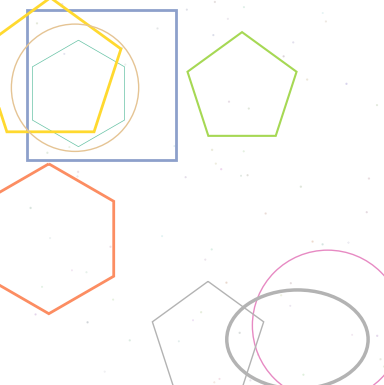[{"shape": "hexagon", "thickness": 0.5, "radius": 0.69, "center": [0.204, 0.757]}, {"shape": "hexagon", "thickness": 2, "radius": 0.97, "center": [0.127, 0.38]}, {"shape": "square", "thickness": 2, "radius": 0.97, "center": [0.264, 0.779]}, {"shape": "circle", "thickness": 1, "radius": 0.98, "center": [0.851, 0.155]}, {"shape": "pentagon", "thickness": 1.5, "radius": 0.74, "center": [0.629, 0.768]}, {"shape": "pentagon", "thickness": 2, "radius": 0.96, "center": [0.131, 0.813]}, {"shape": "circle", "thickness": 1, "radius": 0.83, "center": [0.195, 0.772]}, {"shape": "oval", "thickness": 2.5, "radius": 0.92, "center": [0.773, 0.118]}, {"shape": "pentagon", "thickness": 1, "radius": 0.76, "center": [0.54, 0.117]}]